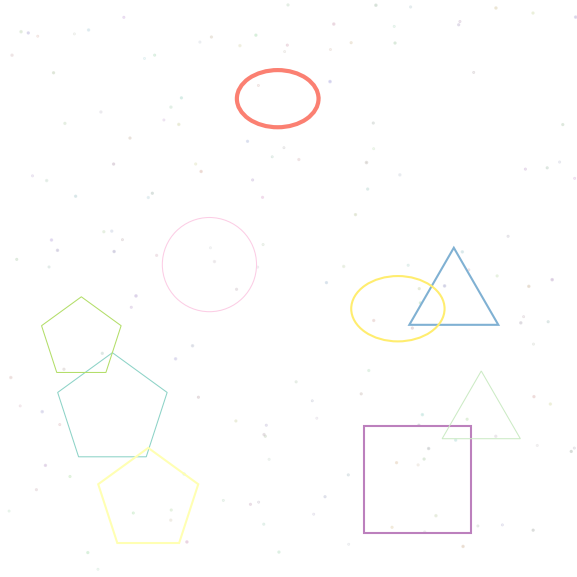[{"shape": "pentagon", "thickness": 0.5, "radius": 0.5, "center": [0.195, 0.289]}, {"shape": "pentagon", "thickness": 1, "radius": 0.46, "center": [0.257, 0.133]}, {"shape": "oval", "thickness": 2, "radius": 0.35, "center": [0.481, 0.828]}, {"shape": "triangle", "thickness": 1, "radius": 0.44, "center": [0.786, 0.481]}, {"shape": "pentagon", "thickness": 0.5, "radius": 0.36, "center": [0.141, 0.413]}, {"shape": "circle", "thickness": 0.5, "radius": 0.41, "center": [0.363, 0.541]}, {"shape": "square", "thickness": 1, "radius": 0.47, "center": [0.723, 0.168]}, {"shape": "triangle", "thickness": 0.5, "radius": 0.39, "center": [0.833, 0.279]}, {"shape": "oval", "thickness": 1, "radius": 0.4, "center": [0.689, 0.465]}]